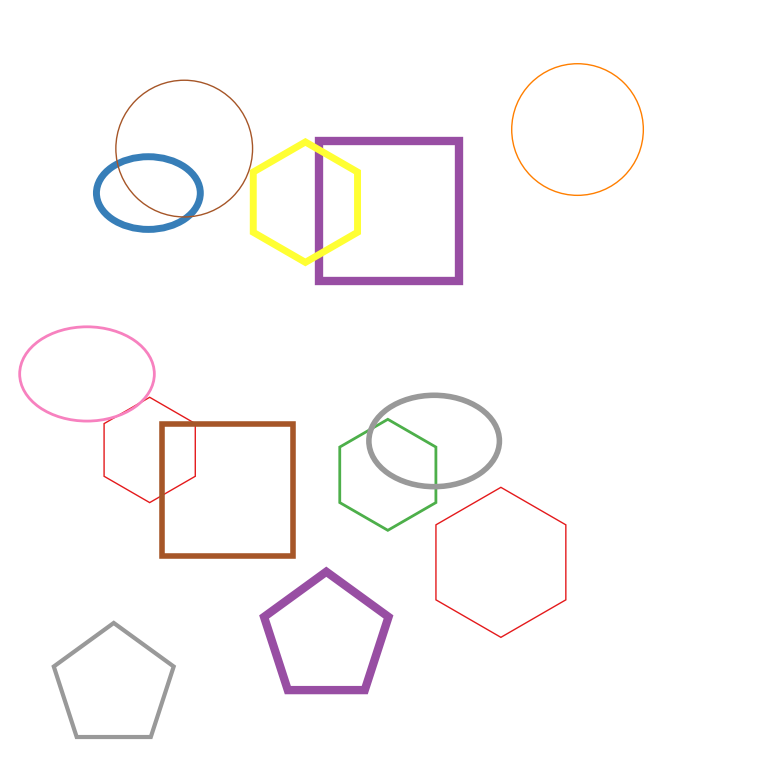[{"shape": "hexagon", "thickness": 0.5, "radius": 0.34, "center": [0.194, 0.416]}, {"shape": "hexagon", "thickness": 0.5, "radius": 0.49, "center": [0.651, 0.27]}, {"shape": "oval", "thickness": 2.5, "radius": 0.34, "center": [0.193, 0.749]}, {"shape": "hexagon", "thickness": 1, "radius": 0.36, "center": [0.504, 0.383]}, {"shape": "square", "thickness": 3, "radius": 0.45, "center": [0.505, 0.726]}, {"shape": "pentagon", "thickness": 3, "radius": 0.42, "center": [0.424, 0.173]}, {"shape": "circle", "thickness": 0.5, "radius": 0.43, "center": [0.75, 0.832]}, {"shape": "hexagon", "thickness": 2.5, "radius": 0.39, "center": [0.397, 0.737]}, {"shape": "square", "thickness": 2, "radius": 0.43, "center": [0.295, 0.363]}, {"shape": "circle", "thickness": 0.5, "radius": 0.44, "center": [0.239, 0.807]}, {"shape": "oval", "thickness": 1, "radius": 0.44, "center": [0.113, 0.514]}, {"shape": "oval", "thickness": 2, "radius": 0.42, "center": [0.564, 0.427]}, {"shape": "pentagon", "thickness": 1.5, "radius": 0.41, "center": [0.148, 0.109]}]